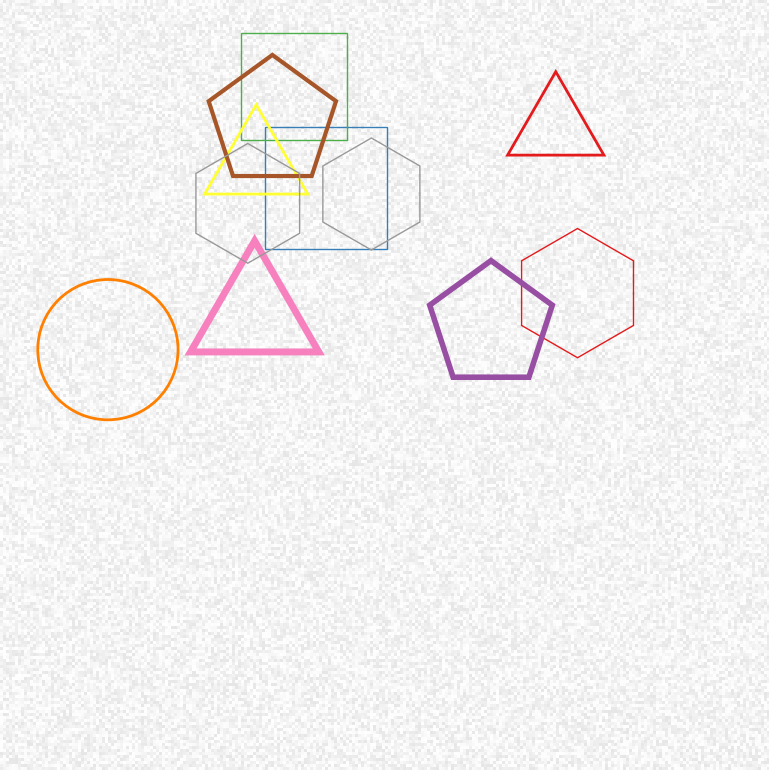[{"shape": "triangle", "thickness": 1, "radius": 0.36, "center": [0.722, 0.835]}, {"shape": "hexagon", "thickness": 0.5, "radius": 0.42, "center": [0.75, 0.619]}, {"shape": "square", "thickness": 0.5, "radius": 0.4, "center": [0.423, 0.756]}, {"shape": "square", "thickness": 0.5, "radius": 0.35, "center": [0.382, 0.888]}, {"shape": "pentagon", "thickness": 2, "radius": 0.42, "center": [0.638, 0.578]}, {"shape": "circle", "thickness": 1, "radius": 0.46, "center": [0.14, 0.546]}, {"shape": "triangle", "thickness": 1, "radius": 0.39, "center": [0.333, 0.787]}, {"shape": "pentagon", "thickness": 1.5, "radius": 0.43, "center": [0.354, 0.842]}, {"shape": "triangle", "thickness": 2.5, "radius": 0.48, "center": [0.331, 0.591]}, {"shape": "hexagon", "thickness": 0.5, "radius": 0.36, "center": [0.482, 0.748]}, {"shape": "hexagon", "thickness": 0.5, "radius": 0.39, "center": [0.322, 0.736]}]